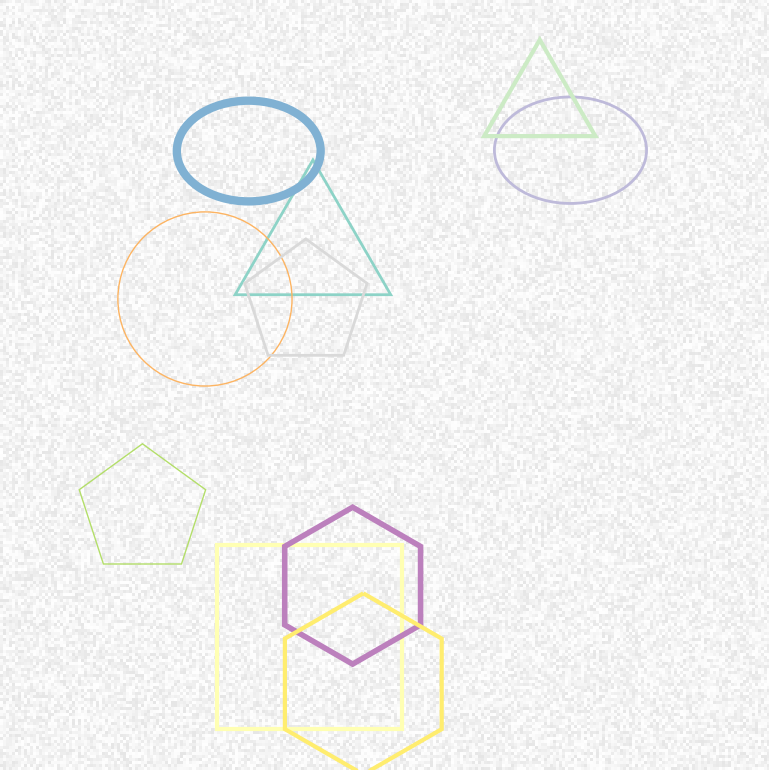[{"shape": "triangle", "thickness": 1, "radius": 0.58, "center": [0.406, 0.676]}, {"shape": "square", "thickness": 1.5, "radius": 0.6, "center": [0.402, 0.172]}, {"shape": "oval", "thickness": 1, "radius": 0.49, "center": [0.741, 0.805]}, {"shape": "oval", "thickness": 3, "radius": 0.47, "center": [0.323, 0.804]}, {"shape": "circle", "thickness": 0.5, "radius": 0.57, "center": [0.266, 0.612]}, {"shape": "pentagon", "thickness": 0.5, "radius": 0.43, "center": [0.185, 0.337]}, {"shape": "pentagon", "thickness": 1, "radius": 0.42, "center": [0.397, 0.606]}, {"shape": "hexagon", "thickness": 2, "radius": 0.51, "center": [0.458, 0.239]}, {"shape": "triangle", "thickness": 1.5, "radius": 0.42, "center": [0.701, 0.865]}, {"shape": "hexagon", "thickness": 1.5, "radius": 0.59, "center": [0.472, 0.112]}]